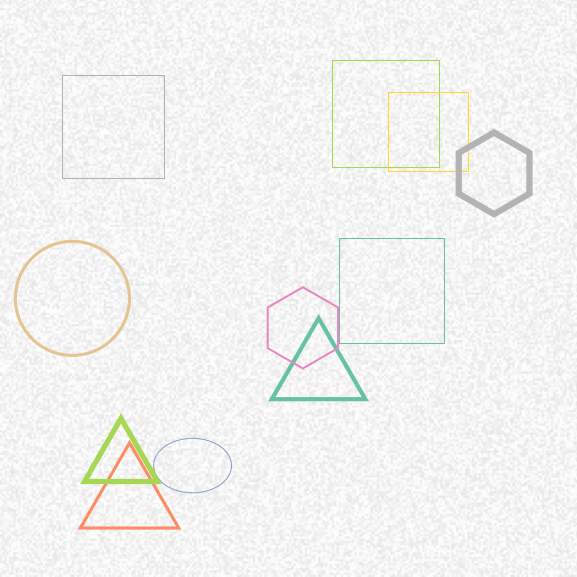[{"shape": "triangle", "thickness": 2, "radius": 0.47, "center": [0.552, 0.355]}, {"shape": "square", "thickness": 0.5, "radius": 0.45, "center": [0.678, 0.496]}, {"shape": "triangle", "thickness": 1.5, "radius": 0.49, "center": [0.224, 0.134]}, {"shape": "oval", "thickness": 0.5, "radius": 0.34, "center": [0.333, 0.193]}, {"shape": "hexagon", "thickness": 1, "radius": 0.35, "center": [0.524, 0.431]}, {"shape": "square", "thickness": 0.5, "radius": 0.46, "center": [0.668, 0.803]}, {"shape": "triangle", "thickness": 2.5, "radius": 0.36, "center": [0.21, 0.202]}, {"shape": "square", "thickness": 0.5, "radius": 0.34, "center": [0.741, 0.771]}, {"shape": "circle", "thickness": 1.5, "radius": 0.49, "center": [0.125, 0.482]}, {"shape": "hexagon", "thickness": 3, "radius": 0.35, "center": [0.856, 0.699]}, {"shape": "square", "thickness": 0.5, "radius": 0.45, "center": [0.196, 0.779]}]